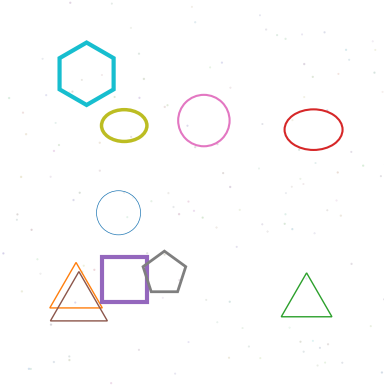[{"shape": "circle", "thickness": 0.5, "radius": 0.29, "center": [0.308, 0.447]}, {"shape": "triangle", "thickness": 1, "radius": 0.39, "center": [0.198, 0.24]}, {"shape": "triangle", "thickness": 1, "radius": 0.38, "center": [0.796, 0.215]}, {"shape": "oval", "thickness": 1.5, "radius": 0.38, "center": [0.814, 0.663]}, {"shape": "square", "thickness": 3, "radius": 0.29, "center": [0.324, 0.274]}, {"shape": "triangle", "thickness": 1, "radius": 0.43, "center": [0.205, 0.209]}, {"shape": "circle", "thickness": 1.5, "radius": 0.33, "center": [0.53, 0.687]}, {"shape": "pentagon", "thickness": 2, "radius": 0.29, "center": [0.427, 0.289]}, {"shape": "oval", "thickness": 2.5, "radius": 0.29, "center": [0.323, 0.674]}, {"shape": "hexagon", "thickness": 3, "radius": 0.41, "center": [0.225, 0.808]}]